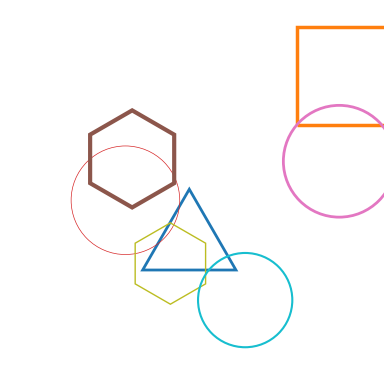[{"shape": "triangle", "thickness": 2, "radius": 0.7, "center": [0.492, 0.369]}, {"shape": "square", "thickness": 2.5, "radius": 0.64, "center": [0.898, 0.802]}, {"shape": "circle", "thickness": 0.5, "radius": 0.71, "center": [0.326, 0.48]}, {"shape": "hexagon", "thickness": 3, "radius": 0.63, "center": [0.343, 0.587]}, {"shape": "circle", "thickness": 2, "radius": 0.73, "center": [0.881, 0.581]}, {"shape": "hexagon", "thickness": 1, "radius": 0.53, "center": [0.443, 0.315]}, {"shape": "circle", "thickness": 1.5, "radius": 0.61, "center": [0.637, 0.221]}]